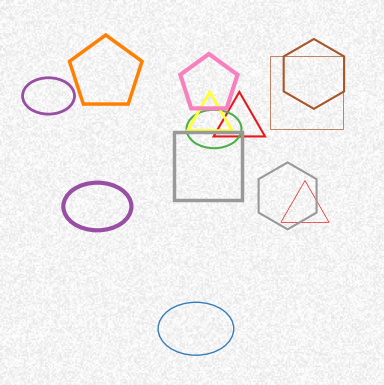[{"shape": "triangle", "thickness": 1.5, "radius": 0.39, "center": [0.622, 0.684]}, {"shape": "triangle", "thickness": 0.5, "radius": 0.36, "center": [0.792, 0.459]}, {"shape": "oval", "thickness": 1, "radius": 0.49, "center": [0.509, 0.146]}, {"shape": "oval", "thickness": 1.5, "radius": 0.36, "center": [0.556, 0.665]}, {"shape": "oval", "thickness": 2, "radius": 0.34, "center": [0.126, 0.751]}, {"shape": "oval", "thickness": 3, "radius": 0.44, "center": [0.253, 0.464]}, {"shape": "pentagon", "thickness": 2.5, "radius": 0.5, "center": [0.275, 0.81]}, {"shape": "triangle", "thickness": 2, "radius": 0.33, "center": [0.545, 0.694]}, {"shape": "hexagon", "thickness": 1.5, "radius": 0.45, "center": [0.815, 0.808]}, {"shape": "square", "thickness": 0.5, "radius": 0.48, "center": [0.796, 0.76]}, {"shape": "pentagon", "thickness": 3, "radius": 0.39, "center": [0.543, 0.782]}, {"shape": "square", "thickness": 2.5, "radius": 0.44, "center": [0.541, 0.57]}, {"shape": "hexagon", "thickness": 1.5, "radius": 0.43, "center": [0.747, 0.491]}]